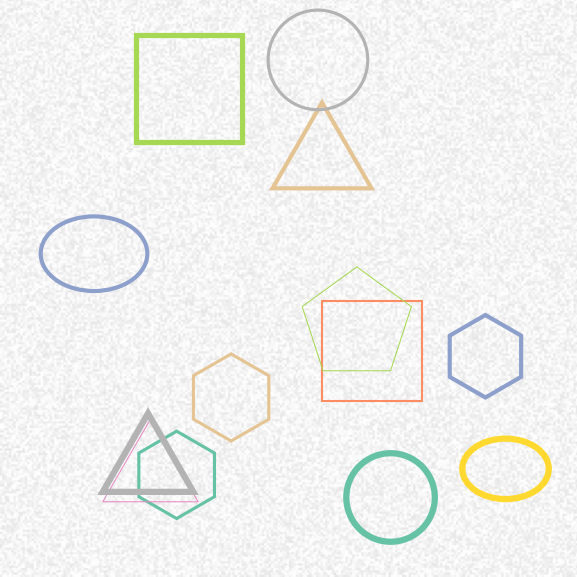[{"shape": "hexagon", "thickness": 1.5, "radius": 0.38, "center": [0.306, 0.177]}, {"shape": "circle", "thickness": 3, "radius": 0.38, "center": [0.676, 0.138]}, {"shape": "square", "thickness": 1, "radius": 0.43, "center": [0.644, 0.392]}, {"shape": "oval", "thickness": 2, "radius": 0.46, "center": [0.163, 0.56]}, {"shape": "hexagon", "thickness": 2, "radius": 0.36, "center": [0.841, 0.382]}, {"shape": "triangle", "thickness": 0.5, "radius": 0.48, "center": [0.26, 0.178]}, {"shape": "square", "thickness": 2.5, "radius": 0.46, "center": [0.327, 0.846]}, {"shape": "pentagon", "thickness": 0.5, "radius": 0.5, "center": [0.618, 0.438]}, {"shape": "oval", "thickness": 3, "radius": 0.37, "center": [0.875, 0.187]}, {"shape": "hexagon", "thickness": 1.5, "radius": 0.38, "center": [0.4, 0.311]}, {"shape": "triangle", "thickness": 2, "radius": 0.5, "center": [0.558, 0.723]}, {"shape": "triangle", "thickness": 3, "radius": 0.45, "center": [0.256, 0.193]}, {"shape": "circle", "thickness": 1.5, "radius": 0.43, "center": [0.551, 0.895]}]